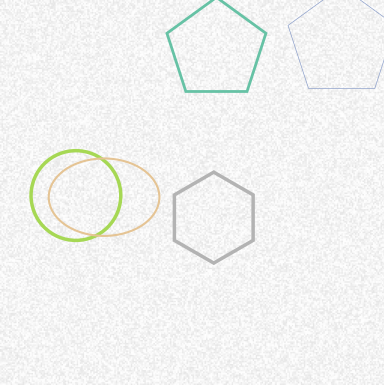[{"shape": "pentagon", "thickness": 2, "radius": 0.68, "center": [0.562, 0.872]}, {"shape": "pentagon", "thickness": 0.5, "radius": 0.73, "center": [0.887, 0.889]}, {"shape": "circle", "thickness": 2.5, "radius": 0.58, "center": [0.197, 0.492]}, {"shape": "oval", "thickness": 1.5, "radius": 0.72, "center": [0.27, 0.488]}, {"shape": "hexagon", "thickness": 2.5, "radius": 0.59, "center": [0.555, 0.435]}]